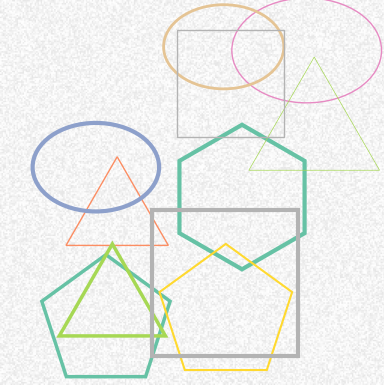[{"shape": "pentagon", "thickness": 2.5, "radius": 0.88, "center": [0.275, 0.163]}, {"shape": "hexagon", "thickness": 3, "radius": 0.94, "center": [0.629, 0.488]}, {"shape": "triangle", "thickness": 1, "radius": 0.77, "center": [0.304, 0.439]}, {"shape": "oval", "thickness": 3, "radius": 0.82, "center": [0.249, 0.566]}, {"shape": "oval", "thickness": 1, "radius": 0.97, "center": [0.797, 0.869]}, {"shape": "triangle", "thickness": 0.5, "radius": 0.98, "center": [0.816, 0.656]}, {"shape": "triangle", "thickness": 2.5, "radius": 0.8, "center": [0.292, 0.207]}, {"shape": "pentagon", "thickness": 1.5, "radius": 0.91, "center": [0.587, 0.185]}, {"shape": "oval", "thickness": 2, "radius": 0.78, "center": [0.581, 0.878]}, {"shape": "square", "thickness": 3, "radius": 0.95, "center": [0.583, 0.265]}, {"shape": "square", "thickness": 1, "radius": 0.69, "center": [0.599, 0.783]}]